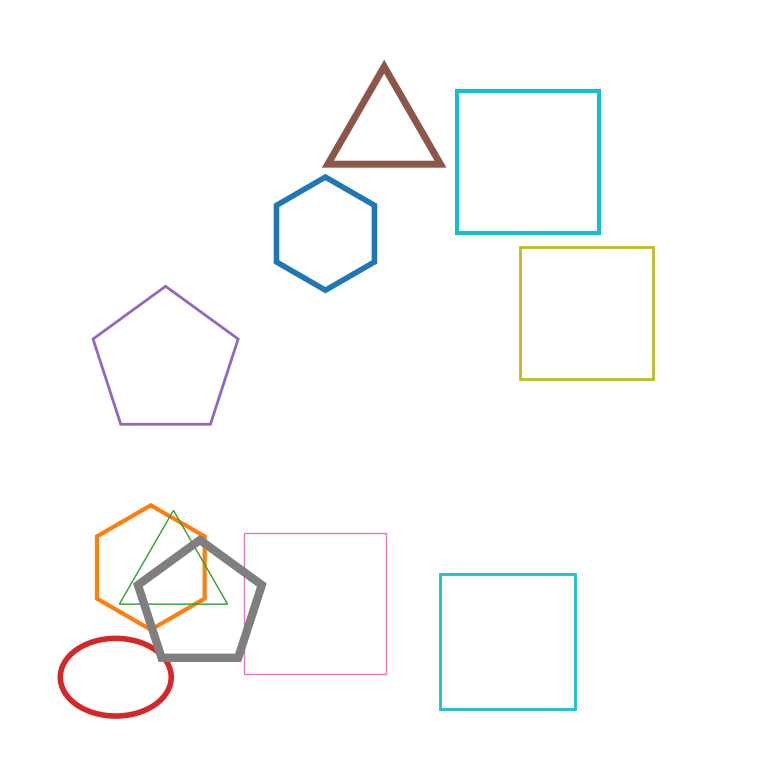[{"shape": "hexagon", "thickness": 2, "radius": 0.37, "center": [0.423, 0.697]}, {"shape": "hexagon", "thickness": 1.5, "radius": 0.4, "center": [0.196, 0.263]}, {"shape": "triangle", "thickness": 0.5, "radius": 0.41, "center": [0.225, 0.256]}, {"shape": "oval", "thickness": 2, "radius": 0.36, "center": [0.15, 0.121]}, {"shape": "pentagon", "thickness": 1, "radius": 0.5, "center": [0.215, 0.529]}, {"shape": "triangle", "thickness": 2.5, "radius": 0.42, "center": [0.499, 0.829]}, {"shape": "square", "thickness": 0.5, "radius": 0.46, "center": [0.409, 0.216]}, {"shape": "pentagon", "thickness": 3, "radius": 0.42, "center": [0.26, 0.214]}, {"shape": "square", "thickness": 1, "radius": 0.43, "center": [0.762, 0.594]}, {"shape": "square", "thickness": 1.5, "radius": 0.46, "center": [0.686, 0.789]}, {"shape": "square", "thickness": 1, "radius": 0.44, "center": [0.659, 0.167]}]